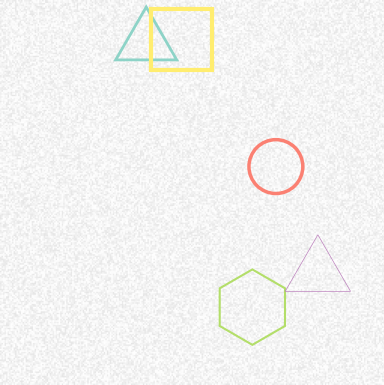[{"shape": "triangle", "thickness": 2, "radius": 0.46, "center": [0.38, 0.89]}, {"shape": "circle", "thickness": 2.5, "radius": 0.35, "center": [0.717, 0.567]}, {"shape": "hexagon", "thickness": 1.5, "radius": 0.49, "center": [0.655, 0.202]}, {"shape": "triangle", "thickness": 0.5, "radius": 0.49, "center": [0.826, 0.292]}, {"shape": "square", "thickness": 3, "radius": 0.39, "center": [0.471, 0.898]}]